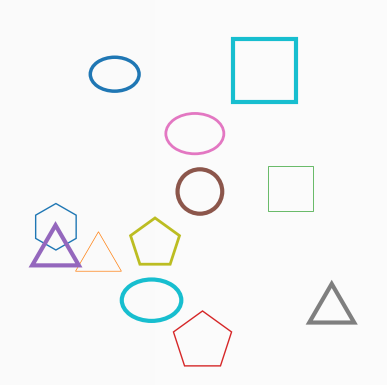[{"shape": "oval", "thickness": 2.5, "radius": 0.31, "center": [0.296, 0.807]}, {"shape": "hexagon", "thickness": 1, "radius": 0.3, "center": [0.144, 0.411]}, {"shape": "triangle", "thickness": 0.5, "radius": 0.34, "center": [0.254, 0.33]}, {"shape": "square", "thickness": 0.5, "radius": 0.29, "center": [0.75, 0.51]}, {"shape": "pentagon", "thickness": 1, "radius": 0.39, "center": [0.523, 0.113]}, {"shape": "triangle", "thickness": 3, "radius": 0.35, "center": [0.143, 0.345]}, {"shape": "circle", "thickness": 3, "radius": 0.29, "center": [0.516, 0.503]}, {"shape": "oval", "thickness": 2, "radius": 0.37, "center": [0.503, 0.653]}, {"shape": "triangle", "thickness": 3, "radius": 0.33, "center": [0.856, 0.196]}, {"shape": "pentagon", "thickness": 2, "radius": 0.33, "center": [0.4, 0.367]}, {"shape": "square", "thickness": 3, "radius": 0.41, "center": [0.683, 0.817]}, {"shape": "oval", "thickness": 3, "radius": 0.38, "center": [0.391, 0.22]}]